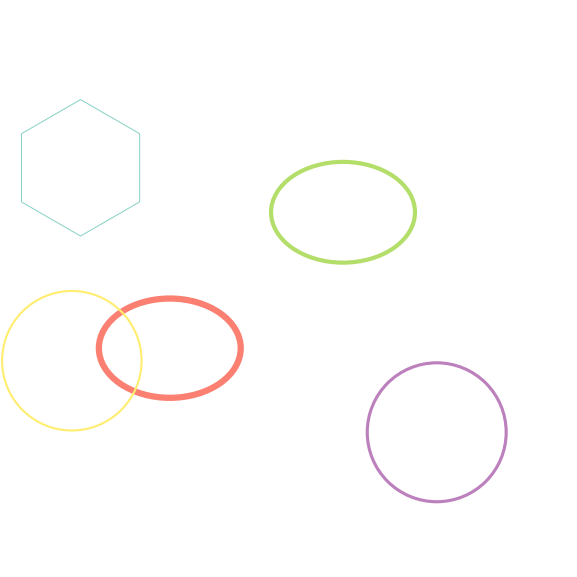[{"shape": "hexagon", "thickness": 0.5, "radius": 0.59, "center": [0.139, 0.709]}, {"shape": "oval", "thickness": 3, "radius": 0.61, "center": [0.294, 0.396]}, {"shape": "oval", "thickness": 2, "radius": 0.62, "center": [0.594, 0.632]}, {"shape": "circle", "thickness": 1.5, "radius": 0.6, "center": [0.756, 0.251]}, {"shape": "circle", "thickness": 1, "radius": 0.6, "center": [0.124, 0.374]}]